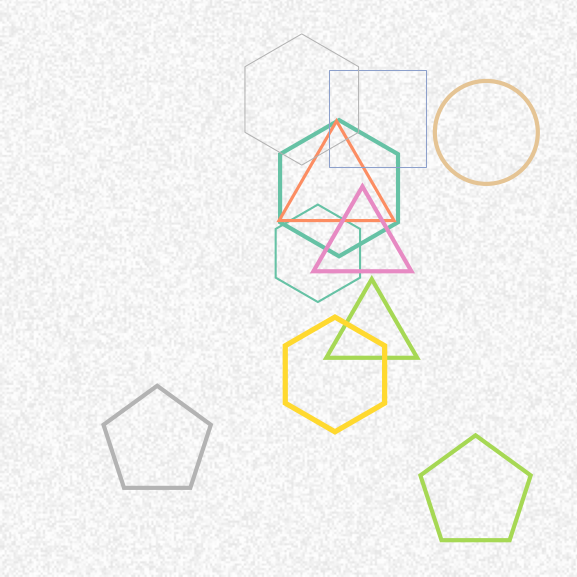[{"shape": "hexagon", "thickness": 2, "radius": 0.59, "center": [0.587, 0.673]}, {"shape": "hexagon", "thickness": 1, "radius": 0.42, "center": [0.55, 0.561]}, {"shape": "triangle", "thickness": 1.5, "radius": 0.57, "center": [0.583, 0.675]}, {"shape": "square", "thickness": 0.5, "radius": 0.42, "center": [0.654, 0.794]}, {"shape": "triangle", "thickness": 2, "radius": 0.49, "center": [0.628, 0.578]}, {"shape": "pentagon", "thickness": 2, "radius": 0.5, "center": [0.823, 0.145]}, {"shape": "triangle", "thickness": 2, "radius": 0.45, "center": [0.644, 0.425]}, {"shape": "hexagon", "thickness": 2.5, "radius": 0.5, "center": [0.58, 0.351]}, {"shape": "circle", "thickness": 2, "radius": 0.45, "center": [0.842, 0.77]}, {"shape": "pentagon", "thickness": 2, "radius": 0.49, "center": [0.272, 0.233]}, {"shape": "hexagon", "thickness": 0.5, "radius": 0.57, "center": [0.523, 0.827]}]